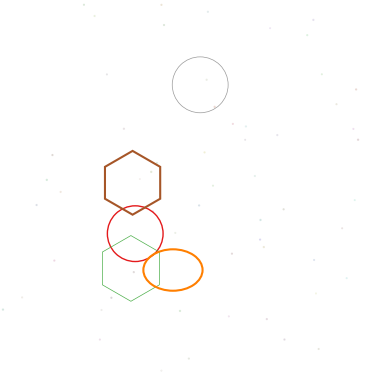[{"shape": "circle", "thickness": 1, "radius": 0.36, "center": [0.351, 0.393]}, {"shape": "hexagon", "thickness": 0.5, "radius": 0.43, "center": [0.34, 0.303]}, {"shape": "oval", "thickness": 1.5, "radius": 0.38, "center": [0.449, 0.299]}, {"shape": "hexagon", "thickness": 1.5, "radius": 0.41, "center": [0.344, 0.525]}, {"shape": "circle", "thickness": 0.5, "radius": 0.36, "center": [0.52, 0.78]}]